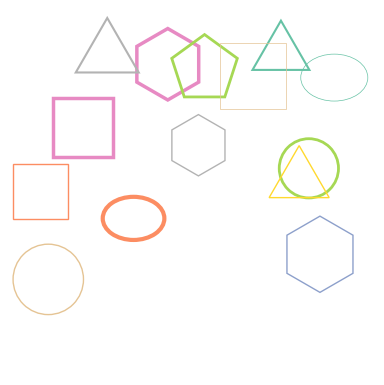[{"shape": "triangle", "thickness": 1.5, "radius": 0.43, "center": [0.73, 0.861]}, {"shape": "oval", "thickness": 0.5, "radius": 0.44, "center": [0.868, 0.798]}, {"shape": "oval", "thickness": 3, "radius": 0.4, "center": [0.347, 0.433]}, {"shape": "square", "thickness": 1, "radius": 0.36, "center": [0.106, 0.503]}, {"shape": "hexagon", "thickness": 1, "radius": 0.5, "center": [0.831, 0.34]}, {"shape": "hexagon", "thickness": 2.5, "radius": 0.46, "center": [0.436, 0.833]}, {"shape": "square", "thickness": 2.5, "radius": 0.38, "center": [0.216, 0.668]}, {"shape": "pentagon", "thickness": 2, "radius": 0.45, "center": [0.531, 0.821]}, {"shape": "circle", "thickness": 2, "radius": 0.38, "center": [0.802, 0.563]}, {"shape": "triangle", "thickness": 1, "radius": 0.45, "center": [0.777, 0.532]}, {"shape": "circle", "thickness": 1, "radius": 0.46, "center": [0.125, 0.274]}, {"shape": "square", "thickness": 0.5, "radius": 0.43, "center": [0.656, 0.802]}, {"shape": "hexagon", "thickness": 1, "radius": 0.4, "center": [0.515, 0.623]}, {"shape": "triangle", "thickness": 1.5, "radius": 0.47, "center": [0.279, 0.859]}]